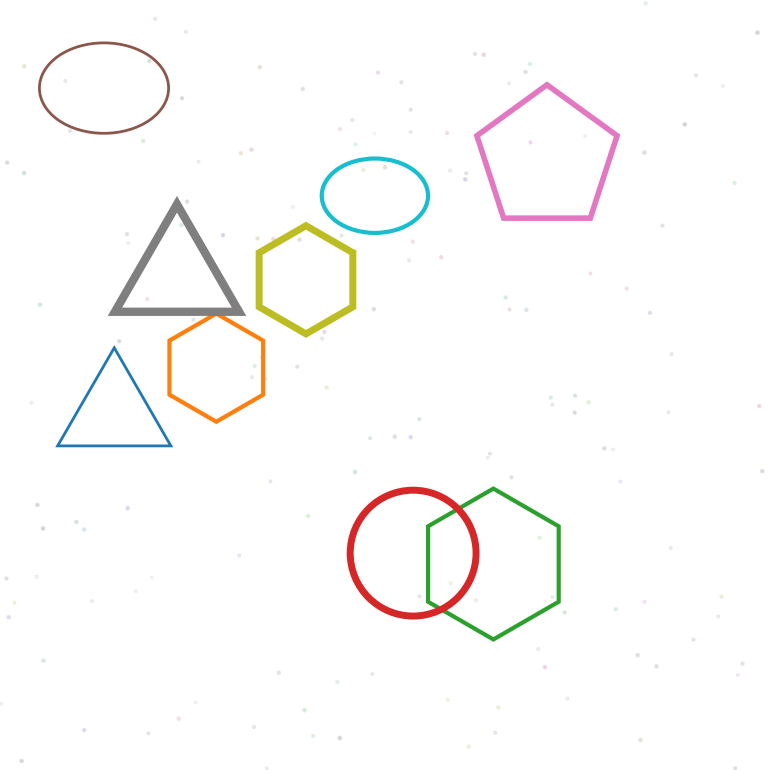[{"shape": "triangle", "thickness": 1, "radius": 0.42, "center": [0.148, 0.463]}, {"shape": "hexagon", "thickness": 1.5, "radius": 0.35, "center": [0.281, 0.523]}, {"shape": "hexagon", "thickness": 1.5, "radius": 0.49, "center": [0.641, 0.268]}, {"shape": "circle", "thickness": 2.5, "radius": 0.41, "center": [0.537, 0.282]}, {"shape": "oval", "thickness": 1, "radius": 0.42, "center": [0.135, 0.886]}, {"shape": "pentagon", "thickness": 2, "radius": 0.48, "center": [0.71, 0.794]}, {"shape": "triangle", "thickness": 3, "radius": 0.47, "center": [0.23, 0.642]}, {"shape": "hexagon", "thickness": 2.5, "radius": 0.35, "center": [0.397, 0.637]}, {"shape": "oval", "thickness": 1.5, "radius": 0.35, "center": [0.487, 0.746]}]